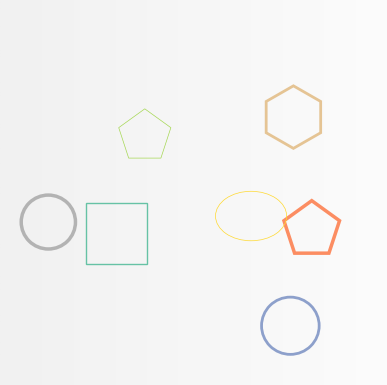[{"shape": "square", "thickness": 1, "radius": 0.39, "center": [0.3, 0.394]}, {"shape": "pentagon", "thickness": 2.5, "radius": 0.38, "center": [0.804, 0.403]}, {"shape": "circle", "thickness": 2, "radius": 0.37, "center": [0.749, 0.154]}, {"shape": "pentagon", "thickness": 0.5, "radius": 0.35, "center": [0.374, 0.647]}, {"shape": "oval", "thickness": 0.5, "radius": 0.46, "center": [0.648, 0.439]}, {"shape": "hexagon", "thickness": 2, "radius": 0.41, "center": [0.757, 0.696]}, {"shape": "circle", "thickness": 2.5, "radius": 0.35, "center": [0.125, 0.423]}]